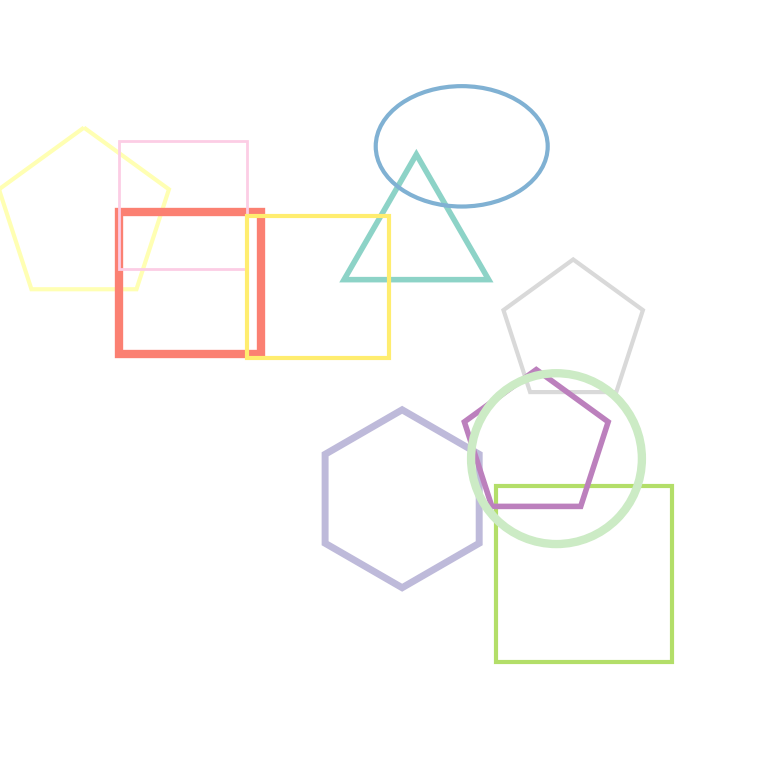[{"shape": "triangle", "thickness": 2, "radius": 0.54, "center": [0.541, 0.691]}, {"shape": "pentagon", "thickness": 1.5, "radius": 0.58, "center": [0.109, 0.718]}, {"shape": "hexagon", "thickness": 2.5, "radius": 0.58, "center": [0.522, 0.352]}, {"shape": "square", "thickness": 3, "radius": 0.46, "center": [0.247, 0.632]}, {"shape": "oval", "thickness": 1.5, "radius": 0.56, "center": [0.6, 0.81]}, {"shape": "square", "thickness": 1.5, "radius": 0.57, "center": [0.758, 0.255]}, {"shape": "square", "thickness": 1, "radius": 0.41, "center": [0.238, 0.734]}, {"shape": "pentagon", "thickness": 1.5, "radius": 0.48, "center": [0.744, 0.568]}, {"shape": "pentagon", "thickness": 2, "radius": 0.49, "center": [0.696, 0.422]}, {"shape": "circle", "thickness": 3, "radius": 0.55, "center": [0.723, 0.404]}, {"shape": "square", "thickness": 1.5, "radius": 0.46, "center": [0.413, 0.627]}]